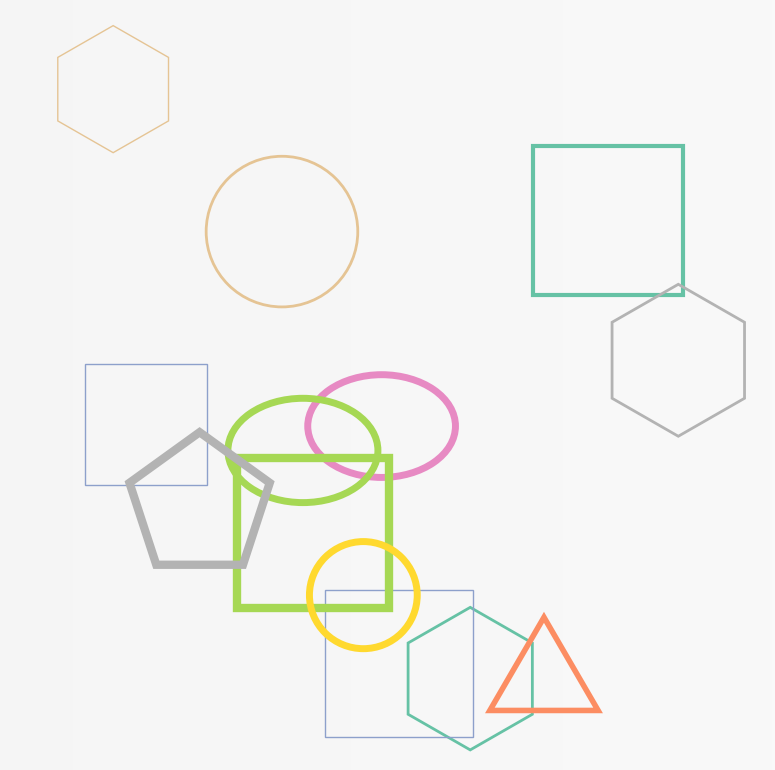[{"shape": "square", "thickness": 1.5, "radius": 0.48, "center": [0.784, 0.714]}, {"shape": "hexagon", "thickness": 1, "radius": 0.46, "center": [0.607, 0.119]}, {"shape": "triangle", "thickness": 2, "radius": 0.4, "center": [0.702, 0.118]}, {"shape": "square", "thickness": 0.5, "radius": 0.48, "center": [0.515, 0.138]}, {"shape": "square", "thickness": 0.5, "radius": 0.39, "center": [0.188, 0.449]}, {"shape": "oval", "thickness": 2.5, "radius": 0.48, "center": [0.492, 0.447]}, {"shape": "square", "thickness": 3, "radius": 0.49, "center": [0.404, 0.308]}, {"shape": "oval", "thickness": 2.5, "radius": 0.48, "center": [0.391, 0.415]}, {"shape": "circle", "thickness": 2.5, "radius": 0.35, "center": [0.469, 0.227]}, {"shape": "hexagon", "thickness": 0.5, "radius": 0.41, "center": [0.146, 0.884]}, {"shape": "circle", "thickness": 1, "radius": 0.49, "center": [0.364, 0.699]}, {"shape": "pentagon", "thickness": 3, "radius": 0.48, "center": [0.258, 0.344]}, {"shape": "hexagon", "thickness": 1, "radius": 0.49, "center": [0.875, 0.532]}]